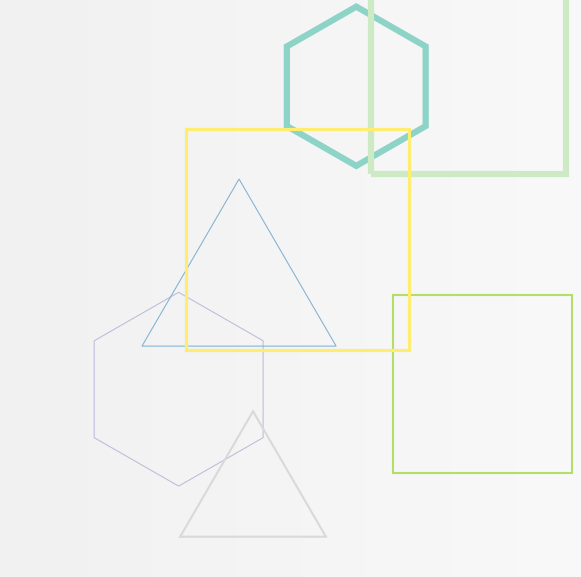[{"shape": "hexagon", "thickness": 3, "radius": 0.69, "center": [0.613, 0.85]}, {"shape": "hexagon", "thickness": 0.5, "radius": 0.84, "center": [0.307, 0.325]}, {"shape": "triangle", "thickness": 0.5, "radius": 0.96, "center": [0.411, 0.496]}, {"shape": "square", "thickness": 1, "radius": 0.77, "center": [0.83, 0.334]}, {"shape": "triangle", "thickness": 1, "radius": 0.72, "center": [0.435, 0.142]}, {"shape": "square", "thickness": 3, "radius": 0.84, "center": [0.806, 0.866]}, {"shape": "square", "thickness": 1.5, "radius": 0.96, "center": [0.512, 0.584]}]